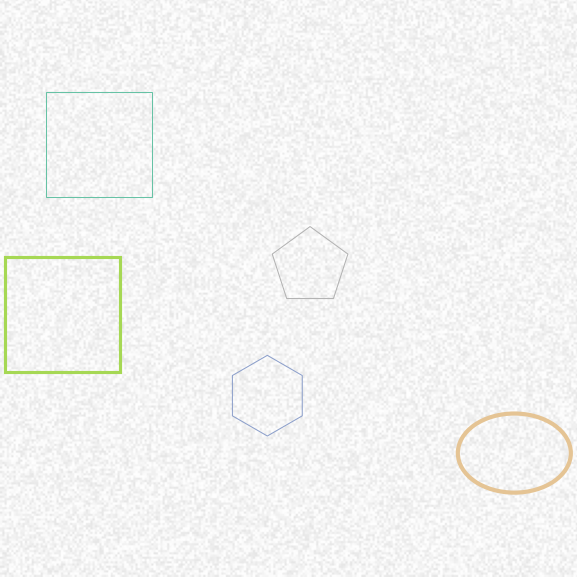[{"shape": "square", "thickness": 0.5, "radius": 0.46, "center": [0.171, 0.749]}, {"shape": "hexagon", "thickness": 0.5, "radius": 0.35, "center": [0.463, 0.314]}, {"shape": "square", "thickness": 1.5, "radius": 0.5, "center": [0.109, 0.454]}, {"shape": "oval", "thickness": 2, "radius": 0.49, "center": [0.891, 0.215]}, {"shape": "pentagon", "thickness": 0.5, "radius": 0.34, "center": [0.537, 0.538]}]